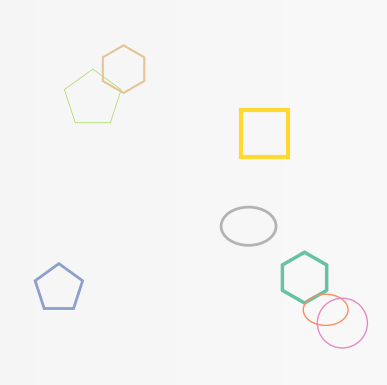[{"shape": "hexagon", "thickness": 2.5, "radius": 0.33, "center": [0.786, 0.279]}, {"shape": "oval", "thickness": 1, "radius": 0.29, "center": [0.84, 0.195]}, {"shape": "pentagon", "thickness": 2, "radius": 0.32, "center": [0.152, 0.251]}, {"shape": "circle", "thickness": 1, "radius": 0.32, "center": [0.884, 0.161]}, {"shape": "pentagon", "thickness": 0.5, "radius": 0.39, "center": [0.24, 0.744]}, {"shape": "square", "thickness": 3, "radius": 0.3, "center": [0.682, 0.653]}, {"shape": "hexagon", "thickness": 1.5, "radius": 0.31, "center": [0.319, 0.82]}, {"shape": "oval", "thickness": 2, "radius": 0.35, "center": [0.642, 0.412]}]